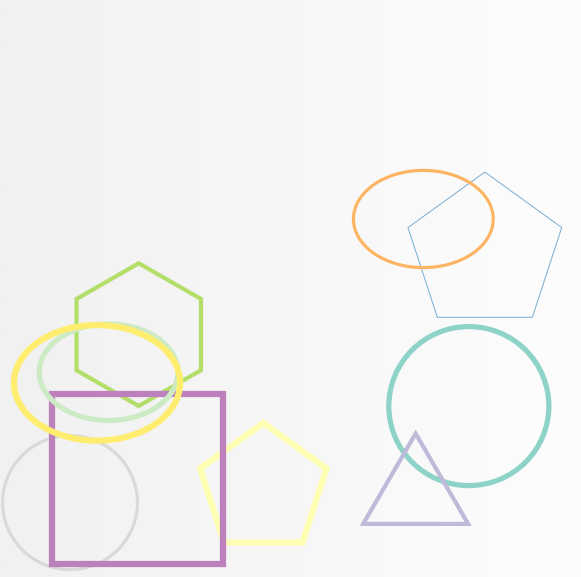[{"shape": "circle", "thickness": 2.5, "radius": 0.69, "center": [0.807, 0.296]}, {"shape": "pentagon", "thickness": 3, "radius": 0.57, "center": [0.453, 0.152]}, {"shape": "triangle", "thickness": 2, "radius": 0.52, "center": [0.715, 0.144]}, {"shape": "pentagon", "thickness": 0.5, "radius": 0.7, "center": [0.834, 0.562]}, {"shape": "oval", "thickness": 1.5, "radius": 0.6, "center": [0.728, 0.62]}, {"shape": "hexagon", "thickness": 2, "radius": 0.62, "center": [0.239, 0.42]}, {"shape": "circle", "thickness": 1.5, "radius": 0.58, "center": [0.12, 0.129]}, {"shape": "square", "thickness": 3, "radius": 0.74, "center": [0.237, 0.169]}, {"shape": "oval", "thickness": 2.5, "radius": 0.6, "center": [0.187, 0.355]}, {"shape": "oval", "thickness": 3, "radius": 0.71, "center": [0.167, 0.336]}]